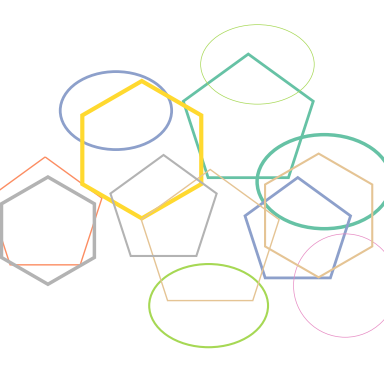[{"shape": "oval", "thickness": 2.5, "radius": 0.87, "center": [0.842, 0.528]}, {"shape": "pentagon", "thickness": 2, "radius": 0.89, "center": [0.645, 0.682]}, {"shape": "pentagon", "thickness": 1, "radius": 0.77, "center": [0.117, 0.437]}, {"shape": "oval", "thickness": 2, "radius": 0.72, "center": [0.301, 0.713]}, {"shape": "pentagon", "thickness": 2, "radius": 0.72, "center": [0.773, 0.395]}, {"shape": "circle", "thickness": 0.5, "radius": 0.67, "center": [0.897, 0.258]}, {"shape": "oval", "thickness": 1.5, "radius": 0.77, "center": [0.542, 0.206]}, {"shape": "oval", "thickness": 0.5, "radius": 0.74, "center": [0.669, 0.833]}, {"shape": "hexagon", "thickness": 3, "radius": 0.89, "center": [0.368, 0.611]}, {"shape": "hexagon", "thickness": 1.5, "radius": 0.8, "center": [0.828, 0.44]}, {"shape": "pentagon", "thickness": 1, "radius": 0.94, "center": [0.546, 0.372]}, {"shape": "hexagon", "thickness": 2.5, "radius": 0.7, "center": [0.125, 0.401]}, {"shape": "pentagon", "thickness": 1.5, "radius": 0.73, "center": [0.425, 0.452]}]